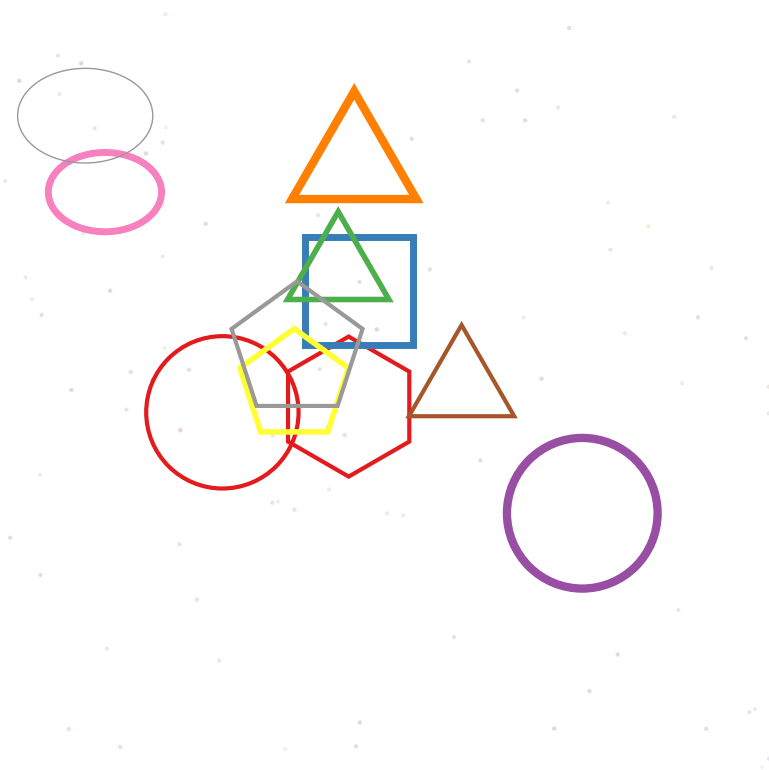[{"shape": "hexagon", "thickness": 1.5, "radius": 0.45, "center": [0.453, 0.472]}, {"shape": "circle", "thickness": 1.5, "radius": 0.49, "center": [0.289, 0.465]}, {"shape": "square", "thickness": 2.5, "radius": 0.35, "center": [0.466, 0.622]}, {"shape": "triangle", "thickness": 2, "radius": 0.38, "center": [0.439, 0.649]}, {"shape": "circle", "thickness": 3, "radius": 0.49, "center": [0.756, 0.333]}, {"shape": "triangle", "thickness": 3, "radius": 0.47, "center": [0.46, 0.788]}, {"shape": "pentagon", "thickness": 2, "radius": 0.37, "center": [0.382, 0.499]}, {"shape": "triangle", "thickness": 1.5, "radius": 0.39, "center": [0.599, 0.499]}, {"shape": "oval", "thickness": 2.5, "radius": 0.37, "center": [0.136, 0.75]}, {"shape": "pentagon", "thickness": 1.5, "radius": 0.45, "center": [0.386, 0.545]}, {"shape": "oval", "thickness": 0.5, "radius": 0.44, "center": [0.111, 0.85]}]